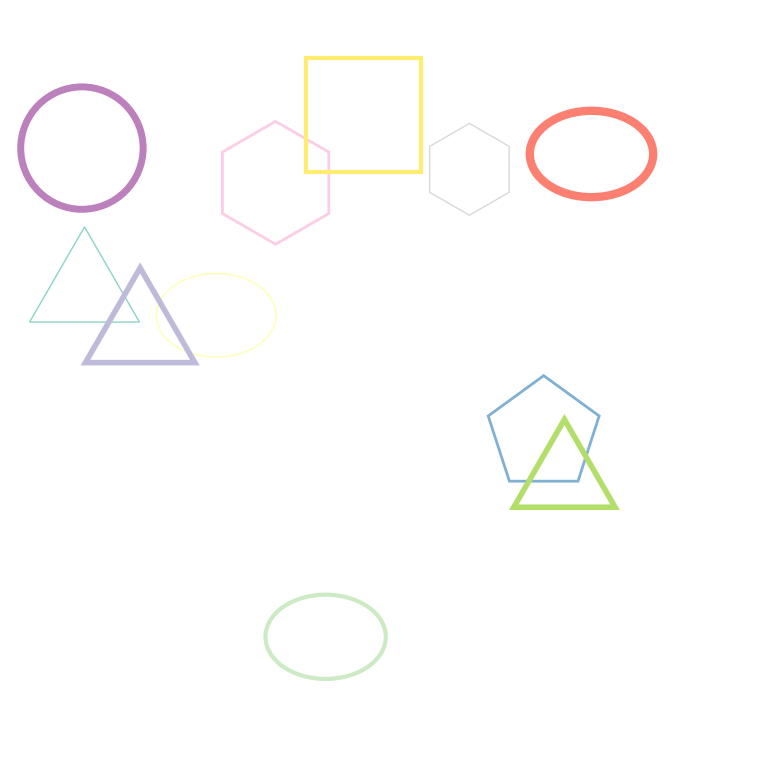[{"shape": "triangle", "thickness": 0.5, "radius": 0.41, "center": [0.11, 0.623]}, {"shape": "oval", "thickness": 0.5, "radius": 0.39, "center": [0.281, 0.591]}, {"shape": "triangle", "thickness": 2, "radius": 0.41, "center": [0.182, 0.57]}, {"shape": "oval", "thickness": 3, "radius": 0.4, "center": [0.768, 0.8]}, {"shape": "pentagon", "thickness": 1, "radius": 0.38, "center": [0.706, 0.436]}, {"shape": "triangle", "thickness": 2, "radius": 0.38, "center": [0.733, 0.379]}, {"shape": "hexagon", "thickness": 1, "radius": 0.4, "center": [0.358, 0.763]}, {"shape": "hexagon", "thickness": 0.5, "radius": 0.3, "center": [0.61, 0.78]}, {"shape": "circle", "thickness": 2.5, "radius": 0.4, "center": [0.106, 0.808]}, {"shape": "oval", "thickness": 1.5, "radius": 0.39, "center": [0.423, 0.173]}, {"shape": "square", "thickness": 1.5, "radius": 0.37, "center": [0.472, 0.851]}]